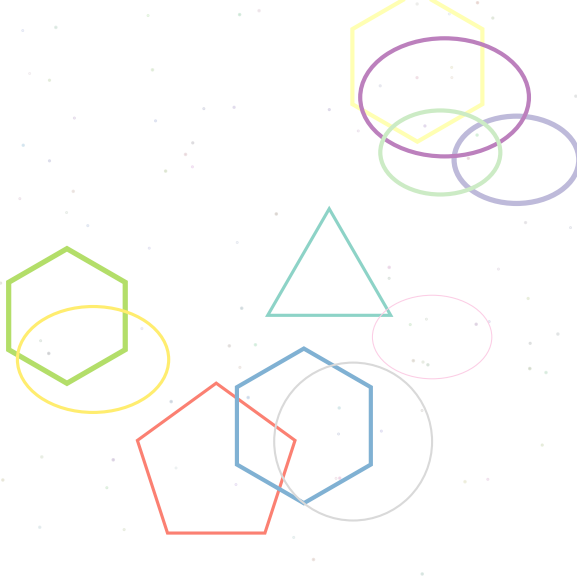[{"shape": "triangle", "thickness": 1.5, "radius": 0.61, "center": [0.57, 0.515]}, {"shape": "hexagon", "thickness": 2, "radius": 0.65, "center": [0.723, 0.884]}, {"shape": "oval", "thickness": 2.5, "radius": 0.54, "center": [0.894, 0.722]}, {"shape": "pentagon", "thickness": 1.5, "radius": 0.72, "center": [0.374, 0.192]}, {"shape": "hexagon", "thickness": 2, "radius": 0.67, "center": [0.526, 0.262]}, {"shape": "hexagon", "thickness": 2.5, "radius": 0.58, "center": [0.116, 0.452]}, {"shape": "oval", "thickness": 0.5, "radius": 0.52, "center": [0.748, 0.416]}, {"shape": "circle", "thickness": 1, "radius": 0.68, "center": [0.611, 0.235]}, {"shape": "oval", "thickness": 2, "radius": 0.73, "center": [0.77, 0.831]}, {"shape": "oval", "thickness": 2, "radius": 0.52, "center": [0.762, 0.735]}, {"shape": "oval", "thickness": 1.5, "radius": 0.65, "center": [0.161, 0.377]}]